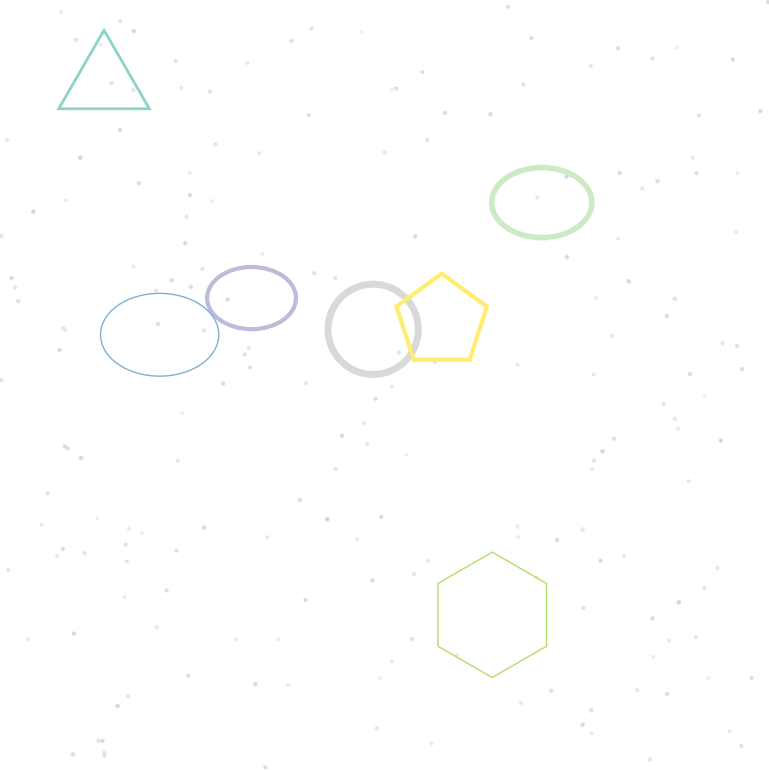[{"shape": "triangle", "thickness": 1, "radius": 0.34, "center": [0.135, 0.893]}, {"shape": "oval", "thickness": 1.5, "radius": 0.29, "center": [0.327, 0.613]}, {"shape": "oval", "thickness": 0.5, "radius": 0.38, "center": [0.207, 0.565]}, {"shape": "hexagon", "thickness": 0.5, "radius": 0.41, "center": [0.639, 0.202]}, {"shape": "circle", "thickness": 2.5, "radius": 0.29, "center": [0.485, 0.572]}, {"shape": "oval", "thickness": 2, "radius": 0.33, "center": [0.704, 0.737]}, {"shape": "pentagon", "thickness": 1.5, "radius": 0.31, "center": [0.574, 0.583]}]